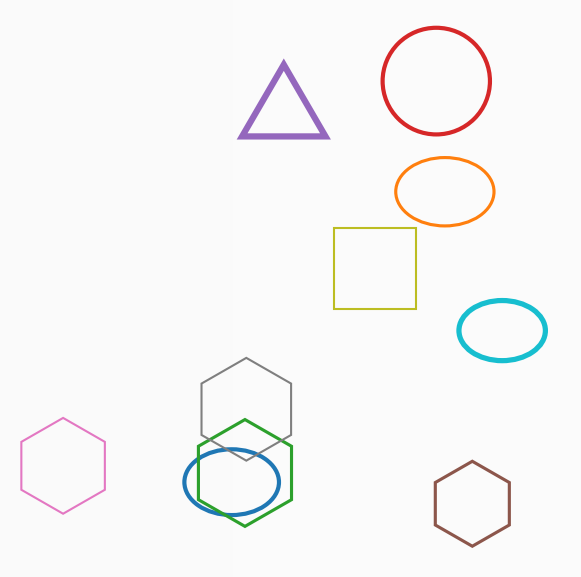[{"shape": "oval", "thickness": 2, "radius": 0.41, "center": [0.399, 0.164]}, {"shape": "oval", "thickness": 1.5, "radius": 0.42, "center": [0.765, 0.667]}, {"shape": "hexagon", "thickness": 1.5, "radius": 0.46, "center": [0.421, 0.18]}, {"shape": "circle", "thickness": 2, "radius": 0.46, "center": [0.751, 0.859]}, {"shape": "triangle", "thickness": 3, "radius": 0.41, "center": [0.488, 0.804]}, {"shape": "hexagon", "thickness": 1.5, "radius": 0.37, "center": [0.813, 0.127]}, {"shape": "hexagon", "thickness": 1, "radius": 0.41, "center": [0.109, 0.193]}, {"shape": "hexagon", "thickness": 1, "radius": 0.44, "center": [0.424, 0.29]}, {"shape": "square", "thickness": 1, "radius": 0.35, "center": [0.646, 0.534]}, {"shape": "oval", "thickness": 2.5, "radius": 0.37, "center": [0.864, 0.427]}]